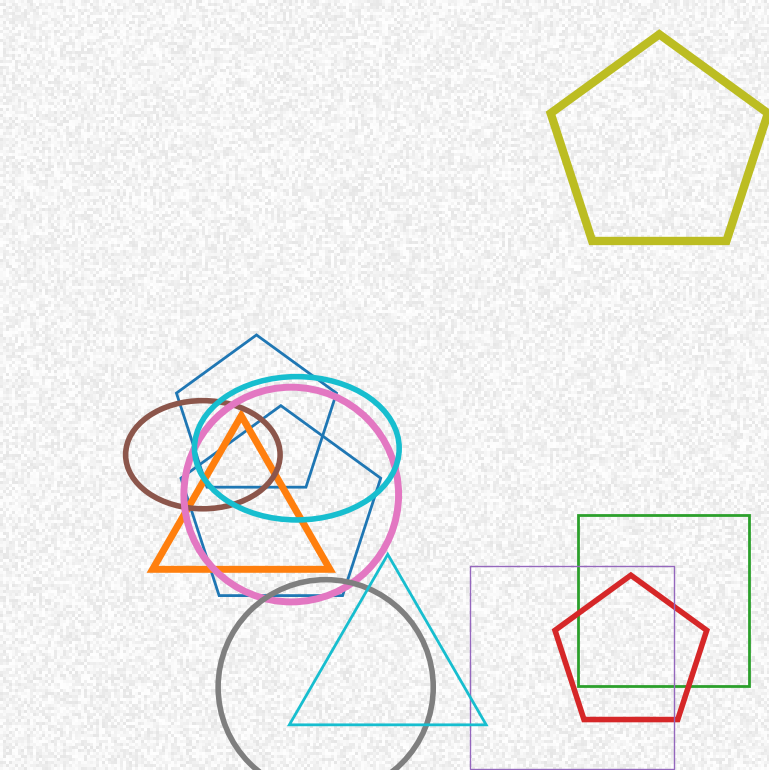[{"shape": "pentagon", "thickness": 1, "radius": 0.68, "center": [0.365, 0.337]}, {"shape": "pentagon", "thickness": 1, "radius": 0.55, "center": [0.333, 0.456]}, {"shape": "triangle", "thickness": 2.5, "radius": 0.66, "center": [0.313, 0.327]}, {"shape": "square", "thickness": 1, "radius": 0.55, "center": [0.862, 0.22]}, {"shape": "pentagon", "thickness": 2, "radius": 0.52, "center": [0.819, 0.149]}, {"shape": "square", "thickness": 0.5, "radius": 0.66, "center": [0.743, 0.133]}, {"shape": "oval", "thickness": 2, "radius": 0.5, "center": [0.263, 0.409]}, {"shape": "circle", "thickness": 2.5, "radius": 0.7, "center": [0.378, 0.358]}, {"shape": "circle", "thickness": 2, "radius": 0.7, "center": [0.423, 0.108]}, {"shape": "pentagon", "thickness": 3, "radius": 0.74, "center": [0.856, 0.807]}, {"shape": "oval", "thickness": 2, "radius": 0.66, "center": [0.385, 0.418]}, {"shape": "triangle", "thickness": 1, "radius": 0.74, "center": [0.504, 0.132]}]